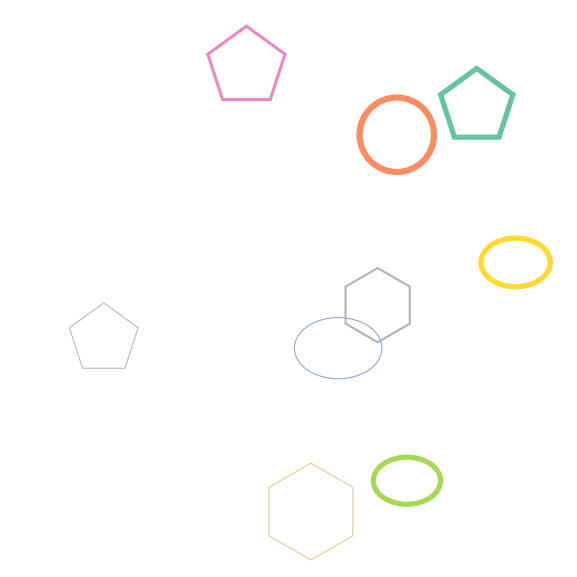[{"shape": "pentagon", "thickness": 2.5, "radius": 0.33, "center": [0.826, 0.815]}, {"shape": "circle", "thickness": 3, "radius": 0.32, "center": [0.687, 0.766]}, {"shape": "oval", "thickness": 0.5, "radius": 0.38, "center": [0.586, 0.396]}, {"shape": "pentagon", "thickness": 1.5, "radius": 0.35, "center": [0.427, 0.884]}, {"shape": "oval", "thickness": 2.5, "radius": 0.29, "center": [0.705, 0.167]}, {"shape": "oval", "thickness": 2.5, "radius": 0.3, "center": [0.893, 0.545]}, {"shape": "hexagon", "thickness": 0.5, "radius": 0.42, "center": [0.538, 0.113]}, {"shape": "hexagon", "thickness": 1, "radius": 0.32, "center": [0.654, 0.471]}, {"shape": "pentagon", "thickness": 0.5, "radius": 0.31, "center": [0.18, 0.412]}]